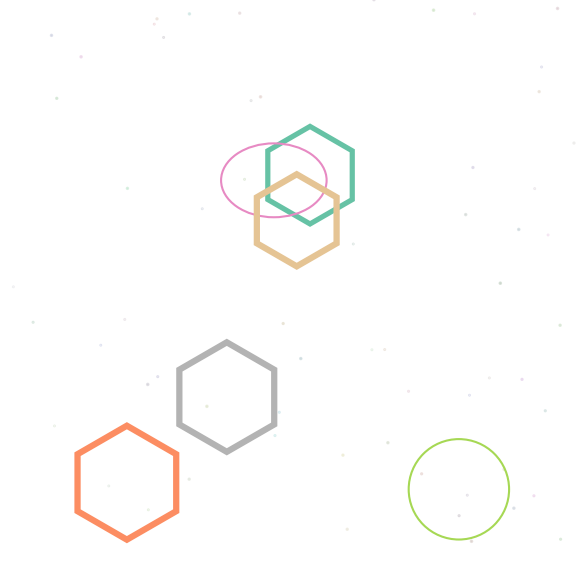[{"shape": "hexagon", "thickness": 2.5, "radius": 0.42, "center": [0.537, 0.696]}, {"shape": "hexagon", "thickness": 3, "radius": 0.49, "center": [0.22, 0.163]}, {"shape": "oval", "thickness": 1, "radius": 0.46, "center": [0.474, 0.687]}, {"shape": "circle", "thickness": 1, "radius": 0.43, "center": [0.795, 0.152]}, {"shape": "hexagon", "thickness": 3, "radius": 0.4, "center": [0.514, 0.618]}, {"shape": "hexagon", "thickness": 3, "radius": 0.47, "center": [0.393, 0.312]}]